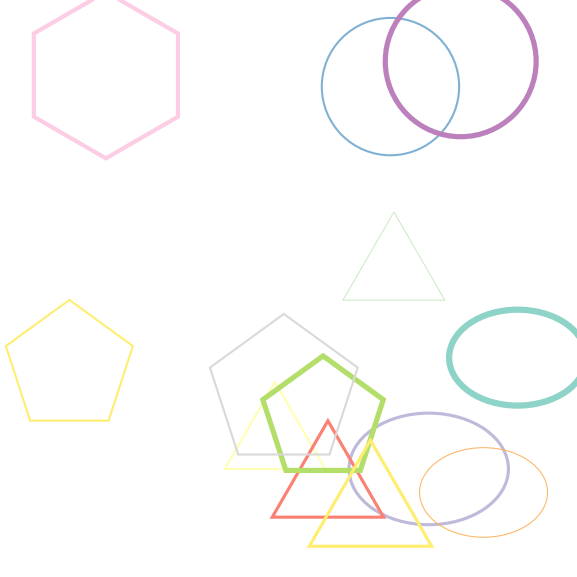[{"shape": "oval", "thickness": 3, "radius": 0.59, "center": [0.896, 0.38]}, {"shape": "triangle", "thickness": 1, "radius": 0.5, "center": [0.476, 0.237]}, {"shape": "oval", "thickness": 1.5, "radius": 0.69, "center": [0.742, 0.187]}, {"shape": "triangle", "thickness": 1.5, "radius": 0.56, "center": [0.568, 0.159]}, {"shape": "circle", "thickness": 1, "radius": 0.59, "center": [0.676, 0.849]}, {"shape": "oval", "thickness": 0.5, "radius": 0.55, "center": [0.837, 0.146]}, {"shape": "pentagon", "thickness": 2.5, "radius": 0.55, "center": [0.559, 0.273]}, {"shape": "hexagon", "thickness": 2, "radius": 0.72, "center": [0.183, 0.869]}, {"shape": "pentagon", "thickness": 1, "radius": 0.67, "center": [0.491, 0.321]}, {"shape": "circle", "thickness": 2.5, "radius": 0.65, "center": [0.798, 0.893]}, {"shape": "triangle", "thickness": 0.5, "radius": 0.51, "center": [0.682, 0.53]}, {"shape": "pentagon", "thickness": 1, "radius": 0.58, "center": [0.12, 0.364]}, {"shape": "triangle", "thickness": 1.5, "radius": 0.61, "center": [0.642, 0.114]}]